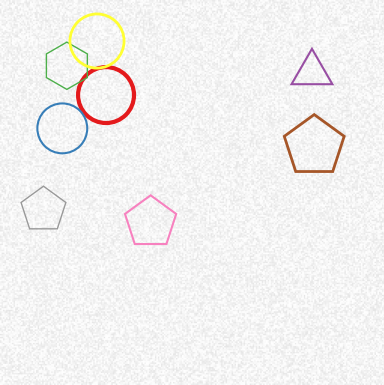[{"shape": "circle", "thickness": 3, "radius": 0.36, "center": [0.275, 0.753]}, {"shape": "circle", "thickness": 1.5, "radius": 0.32, "center": [0.162, 0.667]}, {"shape": "hexagon", "thickness": 1, "radius": 0.31, "center": [0.174, 0.829]}, {"shape": "triangle", "thickness": 1.5, "radius": 0.31, "center": [0.81, 0.812]}, {"shape": "circle", "thickness": 2, "radius": 0.35, "center": [0.252, 0.893]}, {"shape": "pentagon", "thickness": 2, "radius": 0.41, "center": [0.816, 0.621]}, {"shape": "pentagon", "thickness": 1.5, "radius": 0.35, "center": [0.391, 0.423]}, {"shape": "pentagon", "thickness": 1, "radius": 0.31, "center": [0.113, 0.455]}]